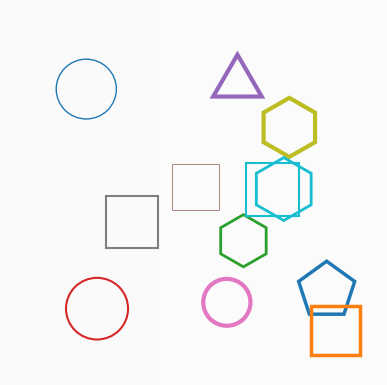[{"shape": "circle", "thickness": 1, "radius": 0.39, "center": [0.223, 0.769]}, {"shape": "pentagon", "thickness": 2.5, "radius": 0.38, "center": [0.843, 0.245]}, {"shape": "square", "thickness": 2.5, "radius": 0.31, "center": [0.866, 0.141]}, {"shape": "hexagon", "thickness": 2, "radius": 0.34, "center": [0.628, 0.375]}, {"shape": "circle", "thickness": 1.5, "radius": 0.4, "center": [0.25, 0.198]}, {"shape": "triangle", "thickness": 3, "radius": 0.36, "center": [0.613, 0.785]}, {"shape": "square", "thickness": 0.5, "radius": 0.3, "center": [0.504, 0.514]}, {"shape": "circle", "thickness": 3, "radius": 0.3, "center": [0.585, 0.215]}, {"shape": "square", "thickness": 1.5, "radius": 0.34, "center": [0.341, 0.422]}, {"shape": "hexagon", "thickness": 3, "radius": 0.38, "center": [0.747, 0.669]}, {"shape": "square", "thickness": 1.5, "radius": 0.34, "center": [0.704, 0.507]}, {"shape": "hexagon", "thickness": 2, "radius": 0.41, "center": [0.732, 0.509]}]